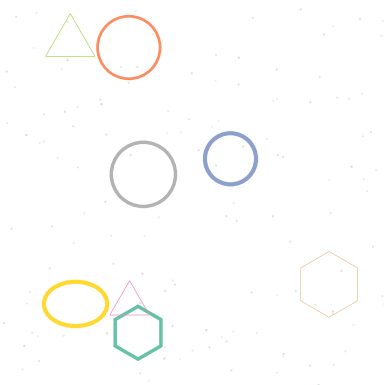[{"shape": "hexagon", "thickness": 2.5, "radius": 0.34, "center": [0.359, 0.136]}, {"shape": "circle", "thickness": 2, "radius": 0.41, "center": [0.335, 0.877]}, {"shape": "circle", "thickness": 3, "radius": 0.33, "center": [0.599, 0.588]}, {"shape": "triangle", "thickness": 0.5, "radius": 0.3, "center": [0.337, 0.212]}, {"shape": "triangle", "thickness": 0.5, "radius": 0.37, "center": [0.182, 0.891]}, {"shape": "oval", "thickness": 3, "radius": 0.41, "center": [0.196, 0.211]}, {"shape": "hexagon", "thickness": 0.5, "radius": 0.43, "center": [0.855, 0.261]}, {"shape": "circle", "thickness": 2.5, "radius": 0.42, "center": [0.372, 0.547]}]